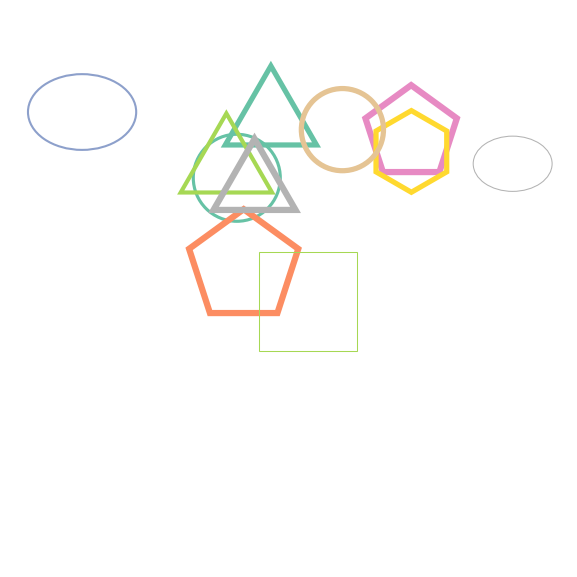[{"shape": "circle", "thickness": 1.5, "radius": 0.38, "center": [0.41, 0.691]}, {"shape": "triangle", "thickness": 2.5, "radius": 0.46, "center": [0.469, 0.794]}, {"shape": "pentagon", "thickness": 3, "radius": 0.5, "center": [0.422, 0.537]}, {"shape": "oval", "thickness": 1, "radius": 0.47, "center": [0.142, 0.805]}, {"shape": "pentagon", "thickness": 3, "radius": 0.42, "center": [0.712, 0.768]}, {"shape": "square", "thickness": 0.5, "radius": 0.43, "center": [0.533, 0.477]}, {"shape": "triangle", "thickness": 2, "radius": 0.46, "center": [0.392, 0.711]}, {"shape": "hexagon", "thickness": 2.5, "radius": 0.35, "center": [0.712, 0.737]}, {"shape": "circle", "thickness": 2.5, "radius": 0.36, "center": [0.593, 0.775]}, {"shape": "oval", "thickness": 0.5, "radius": 0.34, "center": [0.888, 0.716]}, {"shape": "triangle", "thickness": 3, "radius": 0.41, "center": [0.441, 0.677]}]